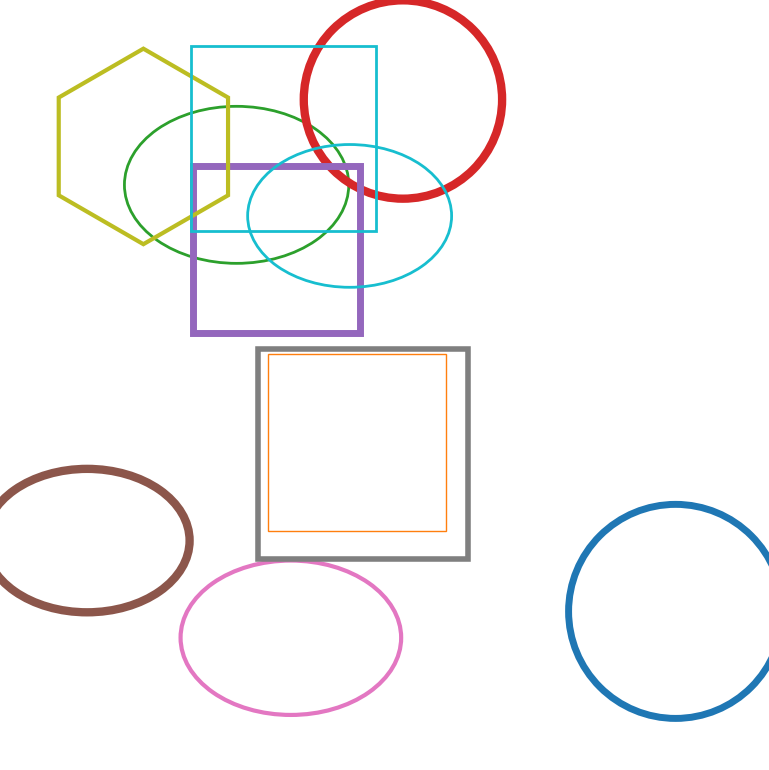[{"shape": "circle", "thickness": 2.5, "radius": 0.69, "center": [0.877, 0.206]}, {"shape": "square", "thickness": 0.5, "radius": 0.58, "center": [0.464, 0.425]}, {"shape": "oval", "thickness": 1, "radius": 0.73, "center": [0.307, 0.76]}, {"shape": "circle", "thickness": 3, "radius": 0.64, "center": [0.523, 0.871]}, {"shape": "square", "thickness": 2.5, "radius": 0.54, "center": [0.359, 0.676]}, {"shape": "oval", "thickness": 3, "radius": 0.67, "center": [0.113, 0.298]}, {"shape": "oval", "thickness": 1.5, "radius": 0.72, "center": [0.378, 0.172]}, {"shape": "square", "thickness": 2, "radius": 0.68, "center": [0.472, 0.411]}, {"shape": "hexagon", "thickness": 1.5, "radius": 0.63, "center": [0.186, 0.81]}, {"shape": "square", "thickness": 1, "radius": 0.6, "center": [0.368, 0.82]}, {"shape": "oval", "thickness": 1, "radius": 0.66, "center": [0.454, 0.72]}]